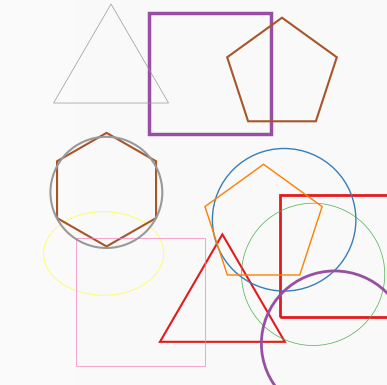[{"shape": "triangle", "thickness": 1.5, "radius": 0.93, "center": [0.574, 0.205]}, {"shape": "square", "thickness": 2, "radius": 0.79, "center": [0.881, 0.336]}, {"shape": "circle", "thickness": 1, "radius": 0.93, "center": [0.733, 0.429]}, {"shape": "circle", "thickness": 0.5, "radius": 0.92, "center": [0.808, 0.287]}, {"shape": "square", "thickness": 2.5, "radius": 0.79, "center": [0.541, 0.809]}, {"shape": "circle", "thickness": 2, "radius": 0.94, "center": [0.863, 0.107]}, {"shape": "pentagon", "thickness": 1, "radius": 0.79, "center": [0.68, 0.414]}, {"shape": "oval", "thickness": 0.5, "radius": 0.78, "center": [0.268, 0.342]}, {"shape": "pentagon", "thickness": 1.5, "radius": 0.74, "center": [0.728, 0.805]}, {"shape": "hexagon", "thickness": 1.5, "radius": 0.74, "center": [0.275, 0.507]}, {"shape": "square", "thickness": 0.5, "radius": 0.83, "center": [0.362, 0.215]}, {"shape": "circle", "thickness": 1.5, "radius": 0.72, "center": [0.275, 0.5]}, {"shape": "triangle", "thickness": 0.5, "radius": 0.86, "center": [0.287, 0.818]}]